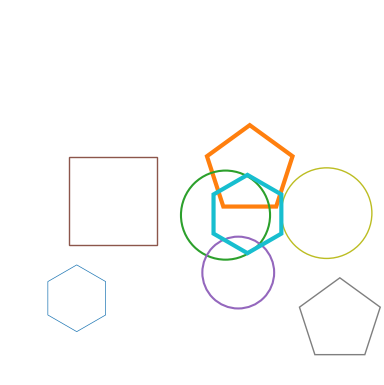[{"shape": "hexagon", "thickness": 0.5, "radius": 0.43, "center": [0.199, 0.225]}, {"shape": "pentagon", "thickness": 3, "radius": 0.58, "center": [0.649, 0.558]}, {"shape": "circle", "thickness": 1.5, "radius": 0.58, "center": [0.586, 0.441]}, {"shape": "circle", "thickness": 1.5, "radius": 0.47, "center": [0.619, 0.292]}, {"shape": "square", "thickness": 1, "radius": 0.57, "center": [0.294, 0.478]}, {"shape": "pentagon", "thickness": 1, "radius": 0.55, "center": [0.883, 0.168]}, {"shape": "circle", "thickness": 1, "radius": 0.59, "center": [0.848, 0.446]}, {"shape": "hexagon", "thickness": 3, "radius": 0.51, "center": [0.643, 0.444]}]